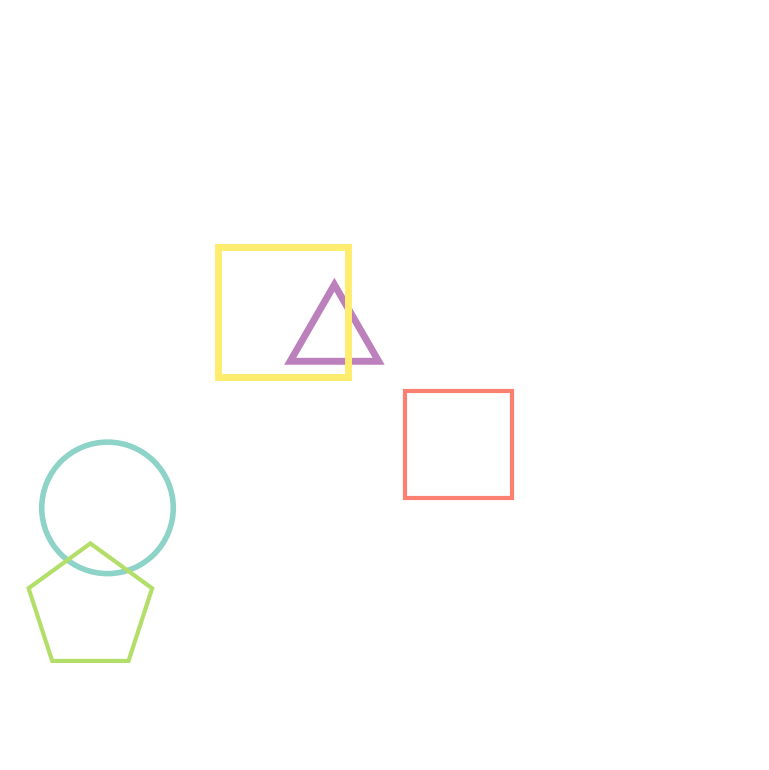[{"shape": "circle", "thickness": 2, "radius": 0.43, "center": [0.14, 0.34]}, {"shape": "square", "thickness": 1.5, "radius": 0.35, "center": [0.596, 0.423]}, {"shape": "pentagon", "thickness": 1.5, "radius": 0.42, "center": [0.117, 0.21]}, {"shape": "triangle", "thickness": 2.5, "radius": 0.33, "center": [0.434, 0.564]}, {"shape": "square", "thickness": 2.5, "radius": 0.42, "center": [0.368, 0.595]}]